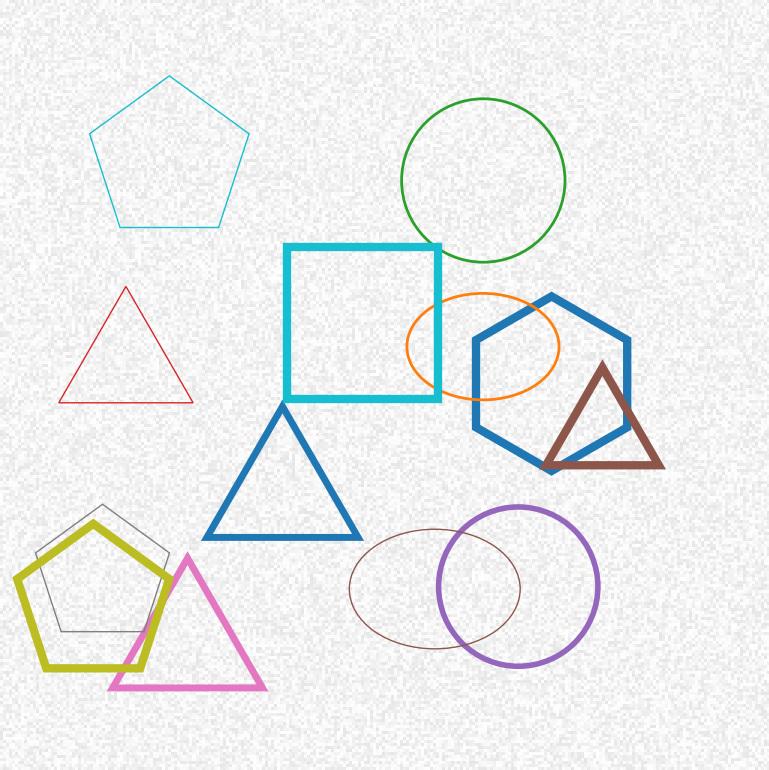[{"shape": "hexagon", "thickness": 3, "radius": 0.57, "center": [0.716, 0.502]}, {"shape": "triangle", "thickness": 2.5, "radius": 0.57, "center": [0.367, 0.359]}, {"shape": "oval", "thickness": 1, "radius": 0.49, "center": [0.627, 0.55]}, {"shape": "circle", "thickness": 1, "radius": 0.53, "center": [0.628, 0.766]}, {"shape": "triangle", "thickness": 0.5, "radius": 0.5, "center": [0.164, 0.527]}, {"shape": "circle", "thickness": 2, "radius": 0.52, "center": [0.673, 0.238]}, {"shape": "triangle", "thickness": 3, "radius": 0.42, "center": [0.782, 0.438]}, {"shape": "oval", "thickness": 0.5, "radius": 0.55, "center": [0.565, 0.235]}, {"shape": "triangle", "thickness": 2.5, "radius": 0.56, "center": [0.244, 0.163]}, {"shape": "pentagon", "thickness": 0.5, "radius": 0.46, "center": [0.133, 0.254]}, {"shape": "pentagon", "thickness": 3, "radius": 0.52, "center": [0.121, 0.216]}, {"shape": "square", "thickness": 3, "radius": 0.49, "center": [0.471, 0.581]}, {"shape": "pentagon", "thickness": 0.5, "radius": 0.54, "center": [0.22, 0.793]}]